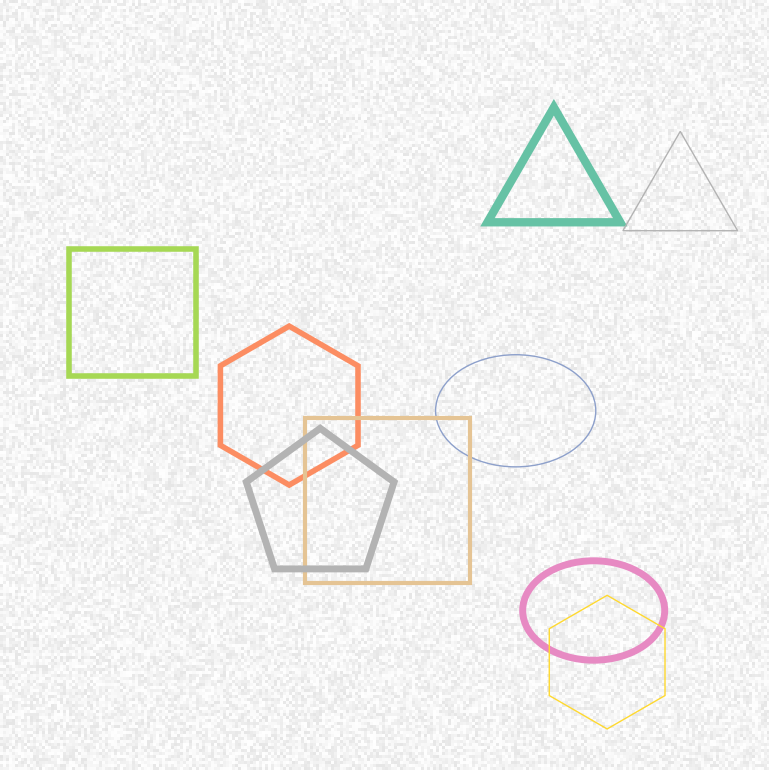[{"shape": "triangle", "thickness": 3, "radius": 0.5, "center": [0.719, 0.761]}, {"shape": "hexagon", "thickness": 2, "radius": 0.52, "center": [0.376, 0.473]}, {"shape": "oval", "thickness": 0.5, "radius": 0.52, "center": [0.67, 0.467]}, {"shape": "oval", "thickness": 2.5, "radius": 0.46, "center": [0.771, 0.207]}, {"shape": "square", "thickness": 2, "radius": 0.41, "center": [0.172, 0.595]}, {"shape": "hexagon", "thickness": 0.5, "radius": 0.43, "center": [0.788, 0.14]}, {"shape": "square", "thickness": 1.5, "radius": 0.54, "center": [0.503, 0.349]}, {"shape": "triangle", "thickness": 0.5, "radius": 0.43, "center": [0.883, 0.743]}, {"shape": "pentagon", "thickness": 2.5, "radius": 0.5, "center": [0.416, 0.343]}]